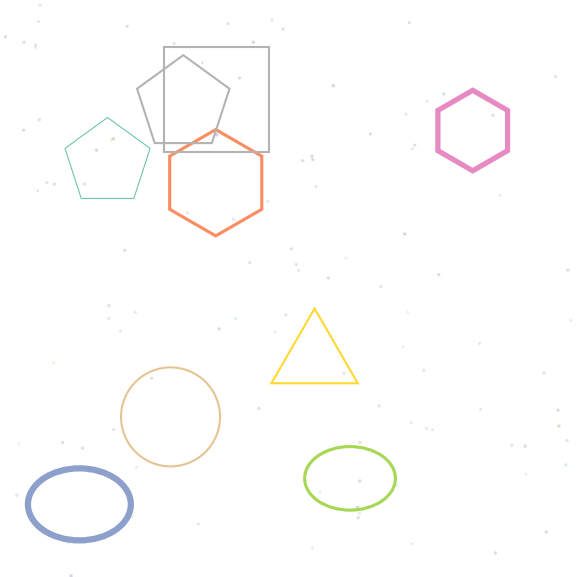[{"shape": "pentagon", "thickness": 0.5, "radius": 0.39, "center": [0.186, 0.718]}, {"shape": "hexagon", "thickness": 1.5, "radius": 0.46, "center": [0.374, 0.683]}, {"shape": "oval", "thickness": 3, "radius": 0.45, "center": [0.137, 0.126]}, {"shape": "hexagon", "thickness": 2.5, "radius": 0.35, "center": [0.819, 0.773]}, {"shape": "oval", "thickness": 1.5, "radius": 0.39, "center": [0.606, 0.171]}, {"shape": "triangle", "thickness": 1, "radius": 0.43, "center": [0.545, 0.379]}, {"shape": "circle", "thickness": 1, "radius": 0.43, "center": [0.295, 0.277]}, {"shape": "square", "thickness": 1, "radius": 0.45, "center": [0.375, 0.827]}, {"shape": "pentagon", "thickness": 1, "radius": 0.42, "center": [0.317, 0.819]}]